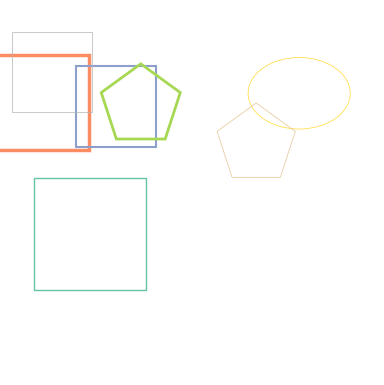[{"shape": "square", "thickness": 1, "radius": 0.73, "center": [0.235, 0.392]}, {"shape": "square", "thickness": 2.5, "radius": 0.62, "center": [0.107, 0.734]}, {"shape": "square", "thickness": 1.5, "radius": 0.52, "center": [0.302, 0.723]}, {"shape": "pentagon", "thickness": 2, "radius": 0.54, "center": [0.366, 0.726]}, {"shape": "oval", "thickness": 0.5, "radius": 0.66, "center": [0.777, 0.758]}, {"shape": "pentagon", "thickness": 0.5, "radius": 0.53, "center": [0.665, 0.626]}, {"shape": "square", "thickness": 0.5, "radius": 0.52, "center": [0.136, 0.813]}]